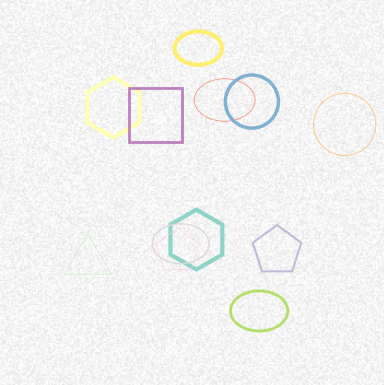[{"shape": "hexagon", "thickness": 3, "radius": 0.39, "center": [0.51, 0.378]}, {"shape": "hexagon", "thickness": 3, "radius": 0.39, "center": [0.295, 0.721]}, {"shape": "pentagon", "thickness": 1.5, "radius": 0.33, "center": [0.72, 0.349]}, {"shape": "oval", "thickness": 0.5, "radius": 0.39, "center": [0.583, 0.74]}, {"shape": "circle", "thickness": 2.5, "radius": 0.34, "center": [0.654, 0.736]}, {"shape": "circle", "thickness": 0.5, "radius": 0.4, "center": [0.895, 0.677]}, {"shape": "oval", "thickness": 2, "radius": 0.37, "center": [0.673, 0.192]}, {"shape": "pentagon", "thickness": 0.5, "radius": 0.3, "center": [0.462, 0.348]}, {"shape": "oval", "thickness": 1, "radius": 0.37, "center": [0.469, 0.367]}, {"shape": "square", "thickness": 2, "radius": 0.35, "center": [0.404, 0.701]}, {"shape": "triangle", "thickness": 0.5, "radius": 0.35, "center": [0.228, 0.323]}, {"shape": "oval", "thickness": 3, "radius": 0.31, "center": [0.515, 0.875]}]